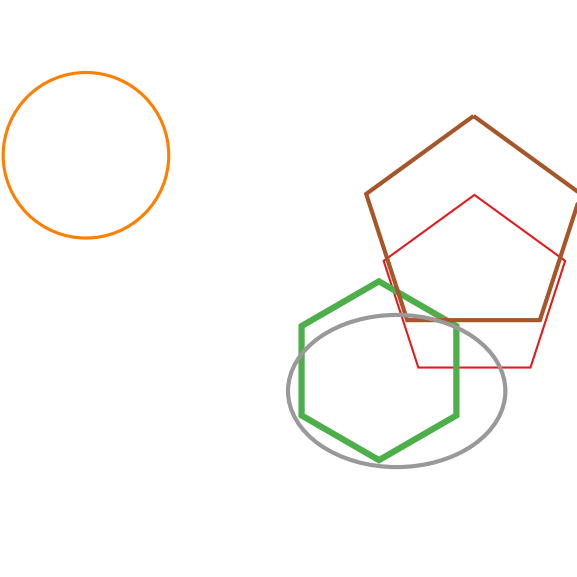[{"shape": "pentagon", "thickness": 1, "radius": 0.83, "center": [0.821, 0.496]}, {"shape": "hexagon", "thickness": 3, "radius": 0.77, "center": [0.656, 0.357]}, {"shape": "circle", "thickness": 1.5, "radius": 0.72, "center": [0.149, 0.73]}, {"shape": "pentagon", "thickness": 2, "radius": 0.98, "center": [0.82, 0.603]}, {"shape": "oval", "thickness": 2, "radius": 0.94, "center": [0.687, 0.322]}]